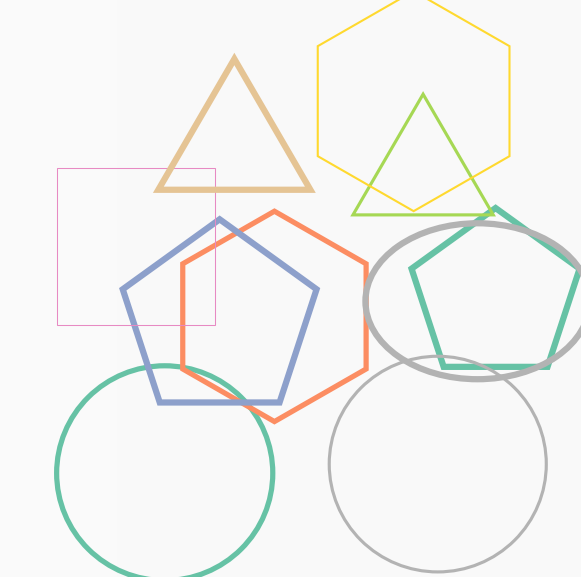[{"shape": "pentagon", "thickness": 3, "radius": 0.76, "center": [0.853, 0.487]}, {"shape": "circle", "thickness": 2.5, "radius": 0.93, "center": [0.283, 0.18]}, {"shape": "hexagon", "thickness": 2.5, "radius": 0.91, "center": [0.472, 0.451]}, {"shape": "pentagon", "thickness": 3, "radius": 0.88, "center": [0.378, 0.444]}, {"shape": "square", "thickness": 0.5, "radius": 0.68, "center": [0.234, 0.573]}, {"shape": "triangle", "thickness": 1.5, "radius": 0.7, "center": [0.728, 0.697]}, {"shape": "hexagon", "thickness": 1, "radius": 0.95, "center": [0.712, 0.824]}, {"shape": "triangle", "thickness": 3, "radius": 0.76, "center": [0.403, 0.746]}, {"shape": "oval", "thickness": 3, "radius": 0.96, "center": [0.822, 0.477]}, {"shape": "circle", "thickness": 1.5, "radius": 0.93, "center": [0.753, 0.196]}]